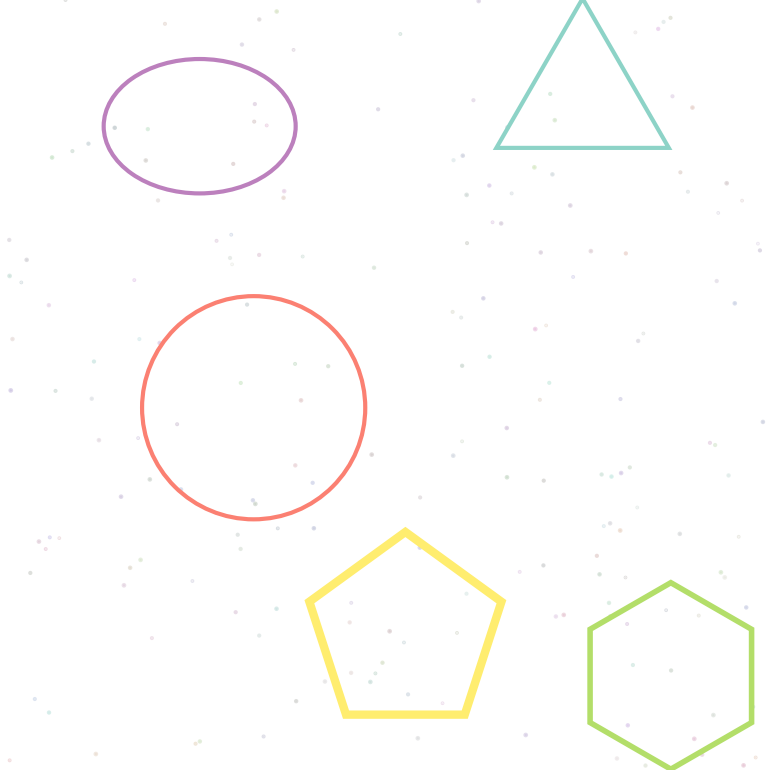[{"shape": "triangle", "thickness": 1.5, "radius": 0.65, "center": [0.757, 0.873]}, {"shape": "circle", "thickness": 1.5, "radius": 0.72, "center": [0.329, 0.47]}, {"shape": "hexagon", "thickness": 2, "radius": 0.61, "center": [0.871, 0.122]}, {"shape": "oval", "thickness": 1.5, "radius": 0.62, "center": [0.259, 0.836]}, {"shape": "pentagon", "thickness": 3, "radius": 0.66, "center": [0.526, 0.178]}]